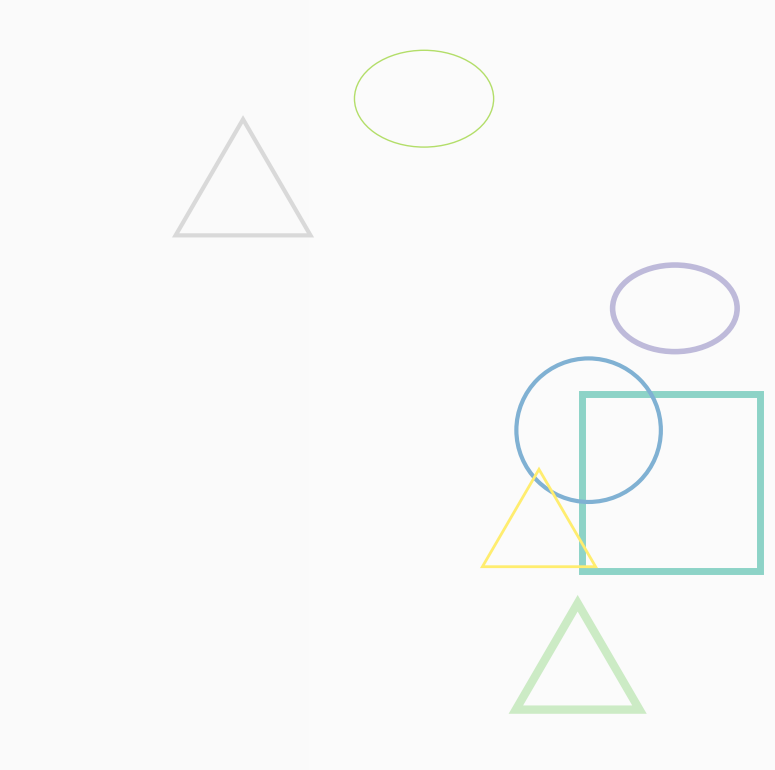[{"shape": "square", "thickness": 2.5, "radius": 0.58, "center": [0.866, 0.373]}, {"shape": "oval", "thickness": 2, "radius": 0.4, "center": [0.871, 0.6]}, {"shape": "circle", "thickness": 1.5, "radius": 0.47, "center": [0.759, 0.441]}, {"shape": "oval", "thickness": 0.5, "radius": 0.45, "center": [0.547, 0.872]}, {"shape": "triangle", "thickness": 1.5, "radius": 0.5, "center": [0.314, 0.745]}, {"shape": "triangle", "thickness": 3, "radius": 0.46, "center": [0.745, 0.124]}, {"shape": "triangle", "thickness": 1, "radius": 0.42, "center": [0.695, 0.306]}]